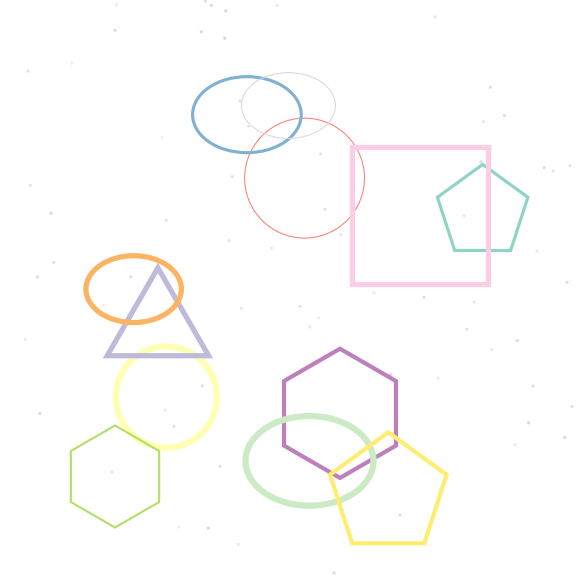[{"shape": "pentagon", "thickness": 1.5, "radius": 0.41, "center": [0.836, 0.632]}, {"shape": "circle", "thickness": 3, "radius": 0.44, "center": [0.288, 0.312]}, {"shape": "triangle", "thickness": 2.5, "radius": 0.51, "center": [0.273, 0.434]}, {"shape": "circle", "thickness": 0.5, "radius": 0.52, "center": [0.527, 0.691]}, {"shape": "oval", "thickness": 1.5, "radius": 0.47, "center": [0.428, 0.801]}, {"shape": "oval", "thickness": 2.5, "radius": 0.41, "center": [0.231, 0.498]}, {"shape": "hexagon", "thickness": 1, "radius": 0.44, "center": [0.199, 0.174]}, {"shape": "square", "thickness": 2.5, "radius": 0.59, "center": [0.728, 0.626]}, {"shape": "oval", "thickness": 0.5, "radius": 0.41, "center": [0.499, 0.816]}, {"shape": "hexagon", "thickness": 2, "radius": 0.56, "center": [0.589, 0.283]}, {"shape": "oval", "thickness": 3, "radius": 0.55, "center": [0.536, 0.201]}, {"shape": "pentagon", "thickness": 2, "radius": 0.53, "center": [0.672, 0.144]}]